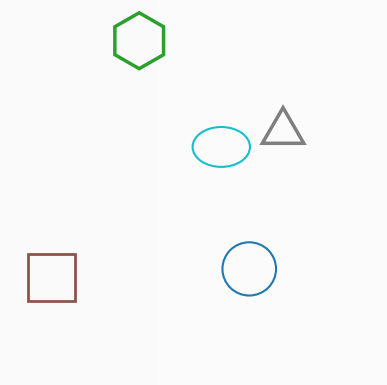[{"shape": "circle", "thickness": 1.5, "radius": 0.35, "center": [0.643, 0.302]}, {"shape": "hexagon", "thickness": 2.5, "radius": 0.36, "center": [0.359, 0.894]}, {"shape": "square", "thickness": 2, "radius": 0.3, "center": [0.133, 0.279]}, {"shape": "triangle", "thickness": 2.5, "radius": 0.31, "center": [0.73, 0.659]}, {"shape": "oval", "thickness": 1.5, "radius": 0.37, "center": [0.571, 0.618]}]